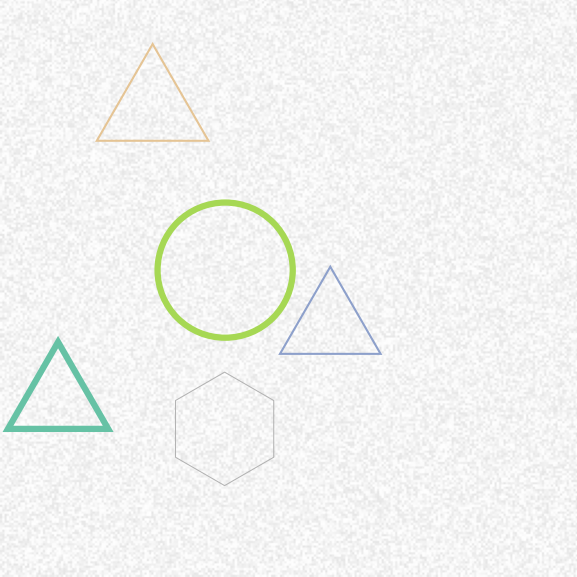[{"shape": "triangle", "thickness": 3, "radius": 0.5, "center": [0.101, 0.307]}, {"shape": "triangle", "thickness": 1, "radius": 0.5, "center": [0.572, 0.437]}, {"shape": "circle", "thickness": 3, "radius": 0.59, "center": [0.39, 0.531]}, {"shape": "triangle", "thickness": 1, "radius": 0.56, "center": [0.264, 0.811]}, {"shape": "hexagon", "thickness": 0.5, "radius": 0.49, "center": [0.389, 0.256]}]